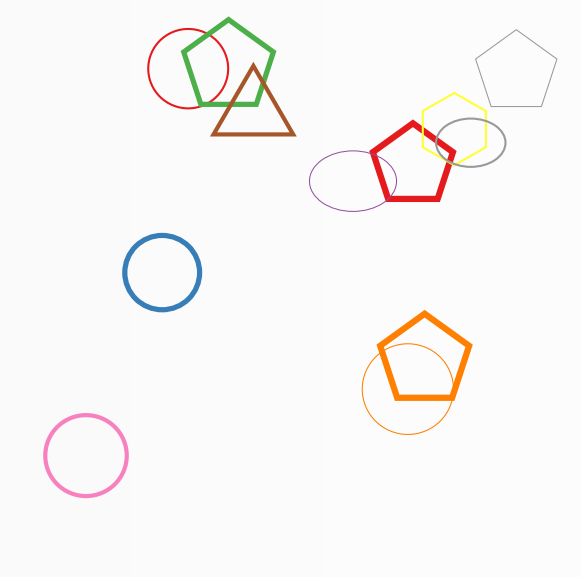[{"shape": "pentagon", "thickness": 3, "radius": 0.36, "center": [0.71, 0.713]}, {"shape": "circle", "thickness": 1, "radius": 0.34, "center": [0.324, 0.88]}, {"shape": "circle", "thickness": 2.5, "radius": 0.32, "center": [0.279, 0.527]}, {"shape": "pentagon", "thickness": 2.5, "radius": 0.41, "center": [0.393, 0.884]}, {"shape": "oval", "thickness": 0.5, "radius": 0.37, "center": [0.607, 0.685]}, {"shape": "circle", "thickness": 0.5, "radius": 0.39, "center": [0.702, 0.325]}, {"shape": "pentagon", "thickness": 3, "radius": 0.4, "center": [0.731, 0.375]}, {"shape": "hexagon", "thickness": 1, "radius": 0.31, "center": [0.782, 0.776]}, {"shape": "triangle", "thickness": 2, "radius": 0.4, "center": [0.436, 0.806]}, {"shape": "circle", "thickness": 2, "radius": 0.35, "center": [0.148, 0.21]}, {"shape": "oval", "thickness": 1, "radius": 0.3, "center": [0.81, 0.752]}, {"shape": "pentagon", "thickness": 0.5, "radius": 0.37, "center": [0.888, 0.874]}]